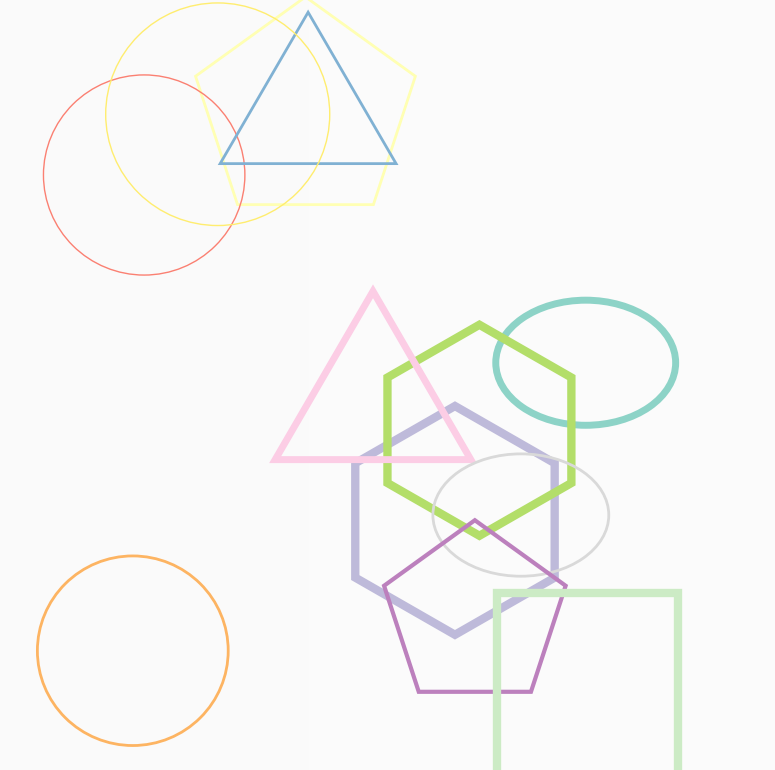[{"shape": "oval", "thickness": 2.5, "radius": 0.58, "center": [0.756, 0.529]}, {"shape": "pentagon", "thickness": 1, "radius": 0.75, "center": [0.394, 0.855]}, {"shape": "hexagon", "thickness": 3, "radius": 0.74, "center": [0.587, 0.324]}, {"shape": "circle", "thickness": 0.5, "radius": 0.65, "center": [0.186, 0.773]}, {"shape": "triangle", "thickness": 1, "radius": 0.66, "center": [0.398, 0.853]}, {"shape": "circle", "thickness": 1, "radius": 0.62, "center": [0.171, 0.155]}, {"shape": "hexagon", "thickness": 3, "radius": 0.69, "center": [0.619, 0.441]}, {"shape": "triangle", "thickness": 2.5, "radius": 0.73, "center": [0.481, 0.476]}, {"shape": "oval", "thickness": 1, "radius": 0.57, "center": [0.672, 0.331]}, {"shape": "pentagon", "thickness": 1.5, "radius": 0.62, "center": [0.613, 0.201]}, {"shape": "square", "thickness": 3, "radius": 0.58, "center": [0.758, 0.113]}, {"shape": "circle", "thickness": 0.5, "radius": 0.72, "center": [0.281, 0.852]}]